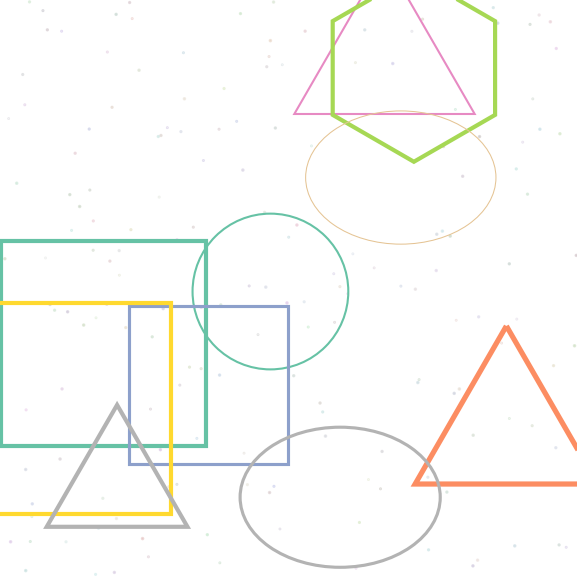[{"shape": "square", "thickness": 2, "radius": 0.89, "center": [0.18, 0.405]}, {"shape": "circle", "thickness": 1, "radius": 0.67, "center": [0.468, 0.494]}, {"shape": "triangle", "thickness": 2.5, "radius": 0.91, "center": [0.877, 0.252]}, {"shape": "square", "thickness": 1.5, "radius": 0.68, "center": [0.361, 0.332]}, {"shape": "triangle", "thickness": 1, "radius": 0.9, "center": [0.666, 0.892]}, {"shape": "hexagon", "thickness": 2, "radius": 0.81, "center": [0.717, 0.881]}, {"shape": "square", "thickness": 2, "radius": 0.92, "center": [0.112, 0.292]}, {"shape": "oval", "thickness": 0.5, "radius": 0.82, "center": [0.694, 0.692]}, {"shape": "triangle", "thickness": 2, "radius": 0.7, "center": [0.203, 0.157]}, {"shape": "oval", "thickness": 1.5, "radius": 0.87, "center": [0.589, 0.138]}]